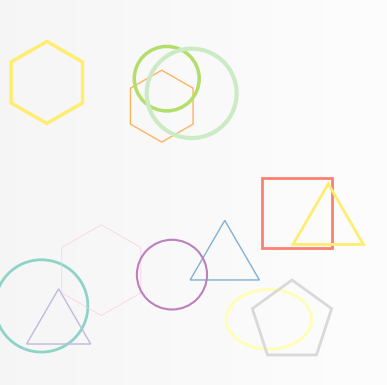[{"shape": "circle", "thickness": 2, "radius": 0.6, "center": [0.107, 0.205]}, {"shape": "oval", "thickness": 2, "radius": 0.55, "center": [0.694, 0.171]}, {"shape": "triangle", "thickness": 1, "radius": 0.48, "center": [0.151, 0.154]}, {"shape": "square", "thickness": 2, "radius": 0.45, "center": [0.766, 0.447]}, {"shape": "triangle", "thickness": 1, "radius": 0.52, "center": [0.58, 0.324]}, {"shape": "hexagon", "thickness": 1, "radius": 0.47, "center": [0.417, 0.724]}, {"shape": "circle", "thickness": 2.5, "radius": 0.42, "center": [0.43, 0.796]}, {"shape": "hexagon", "thickness": 0.5, "radius": 0.59, "center": [0.261, 0.298]}, {"shape": "pentagon", "thickness": 2, "radius": 0.54, "center": [0.754, 0.165]}, {"shape": "circle", "thickness": 1.5, "radius": 0.45, "center": [0.444, 0.287]}, {"shape": "circle", "thickness": 3, "radius": 0.58, "center": [0.495, 0.757]}, {"shape": "hexagon", "thickness": 2.5, "radius": 0.53, "center": [0.121, 0.786]}, {"shape": "triangle", "thickness": 2, "radius": 0.52, "center": [0.847, 0.417]}]